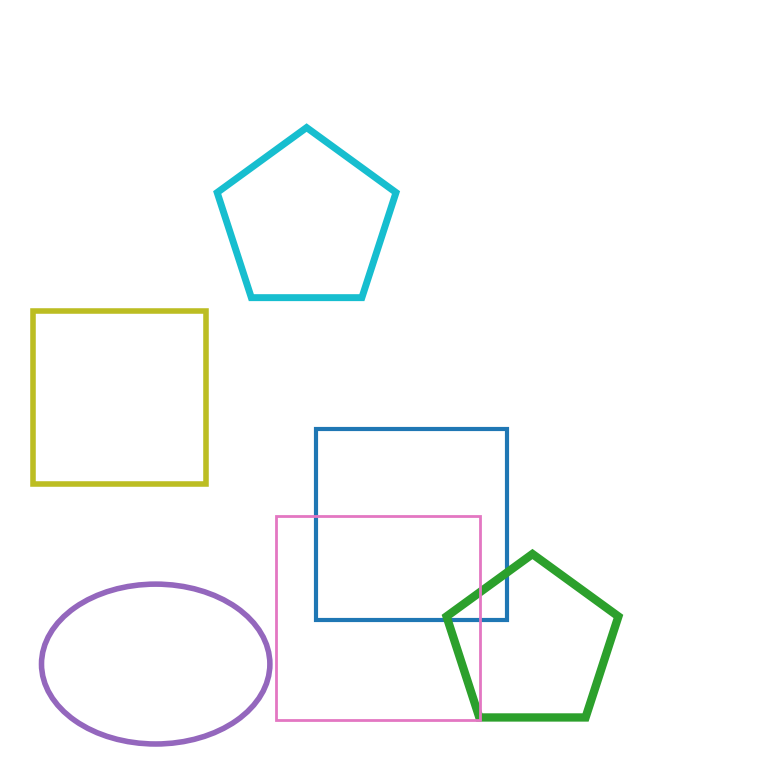[{"shape": "square", "thickness": 1.5, "radius": 0.62, "center": [0.534, 0.319]}, {"shape": "pentagon", "thickness": 3, "radius": 0.59, "center": [0.692, 0.163]}, {"shape": "oval", "thickness": 2, "radius": 0.74, "center": [0.202, 0.138]}, {"shape": "square", "thickness": 1, "radius": 0.66, "center": [0.491, 0.197]}, {"shape": "square", "thickness": 2, "radius": 0.56, "center": [0.156, 0.484]}, {"shape": "pentagon", "thickness": 2.5, "radius": 0.61, "center": [0.398, 0.712]}]